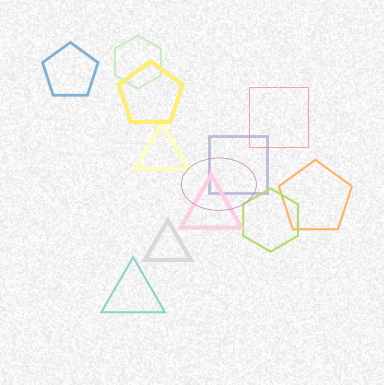[{"shape": "triangle", "thickness": 1.5, "radius": 0.48, "center": [0.346, 0.237]}, {"shape": "triangle", "thickness": 2.5, "radius": 0.4, "center": [0.42, 0.601]}, {"shape": "square", "thickness": 2, "radius": 0.37, "center": [0.618, 0.573]}, {"shape": "square", "thickness": 0.5, "radius": 0.38, "center": [0.723, 0.696]}, {"shape": "pentagon", "thickness": 2, "radius": 0.38, "center": [0.183, 0.814]}, {"shape": "pentagon", "thickness": 1.5, "radius": 0.5, "center": [0.819, 0.485]}, {"shape": "hexagon", "thickness": 1.5, "radius": 0.41, "center": [0.703, 0.429]}, {"shape": "triangle", "thickness": 3, "radius": 0.46, "center": [0.548, 0.454]}, {"shape": "triangle", "thickness": 3, "radius": 0.34, "center": [0.436, 0.359]}, {"shape": "oval", "thickness": 0.5, "radius": 0.49, "center": [0.568, 0.522]}, {"shape": "hexagon", "thickness": 1.5, "radius": 0.34, "center": [0.358, 0.839]}, {"shape": "pentagon", "thickness": 3, "radius": 0.43, "center": [0.391, 0.754]}]